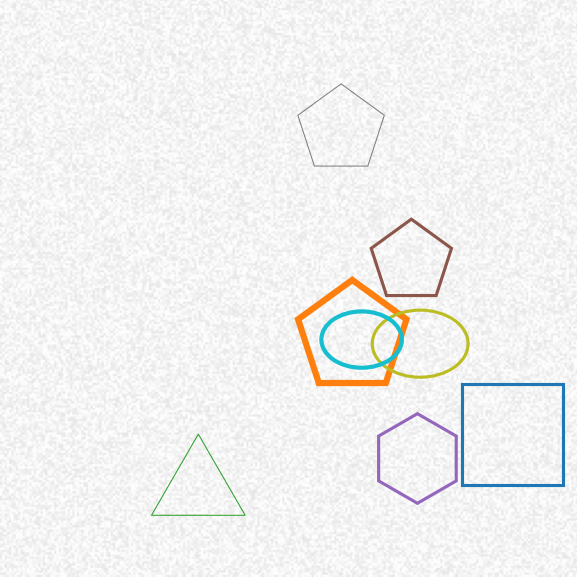[{"shape": "square", "thickness": 1.5, "radius": 0.44, "center": [0.888, 0.246]}, {"shape": "pentagon", "thickness": 3, "radius": 0.49, "center": [0.61, 0.416]}, {"shape": "triangle", "thickness": 0.5, "radius": 0.47, "center": [0.343, 0.154]}, {"shape": "hexagon", "thickness": 1.5, "radius": 0.39, "center": [0.723, 0.205]}, {"shape": "pentagon", "thickness": 1.5, "radius": 0.37, "center": [0.712, 0.547]}, {"shape": "pentagon", "thickness": 0.5, "radius": 0.39, "center": [0.591, 0.775]}, {"shape": "oval", "thickness": 1.5, "radius": 0.41, "center": [0.728, 0.404]}, {"shape": "oval", "thickness": 2, "radius": 0.35, "center": [0.626, 0.411]}]